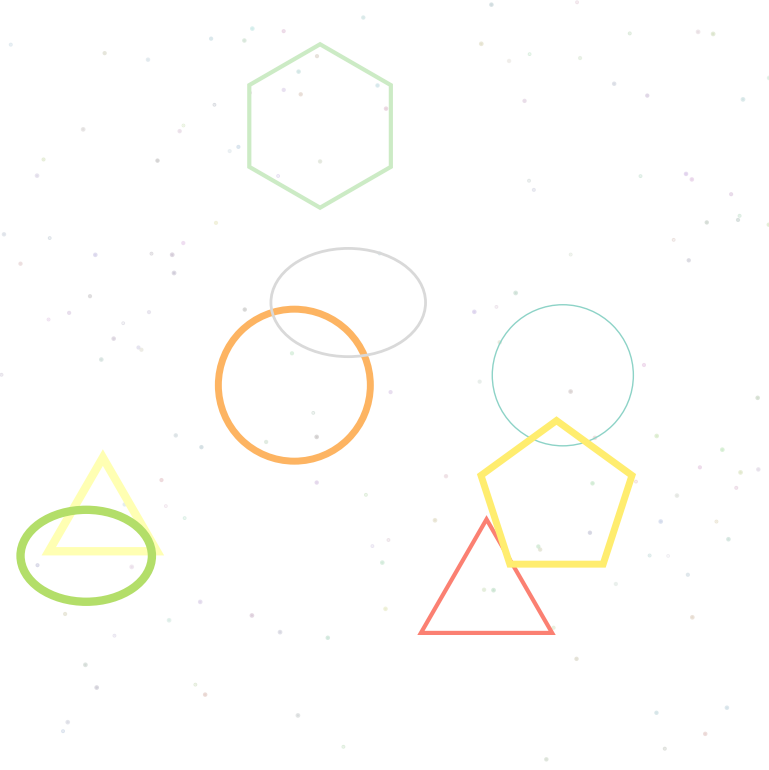[{"shape": "circle", "thickness": 0.5, "radius": 0.46, "center": [0.731, 0.513]}, {"shape": "triangle", "thickness": 3, "radius": 0.41, "center": [0.134, 0.325]}, {"shape": "triangle", "thickness": 1.5, "radius": 0.49, "center": [0.632, 0.227]}, {"shape": "circle", "thickness": 2.5, "radius": 0.49, "center": [0.382, 0.5]}, {"shape": "oval", "thickness": 3, "radius": 0.43, "center": [0.112, 0.278]}, {"shape": "oval", "thickness": 1, "radius": 0.5, "center": [0.452, 0.607]}, {"shape": "hexagon", "thickness": 1.5, "radius": 0.53, "center": [0.416, 0.836]}, {"shape": "pentagon", "thickness": 2.5, "radius": 0.52, "center": [0.723, 0.351]}]